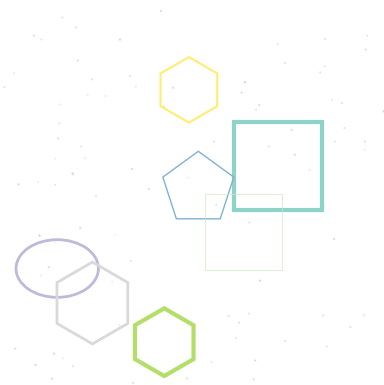[{"shape": "square", "thickness": 3, "radius": 0.57, "center": [0.723, 0.569]}, {"shape": "oval", "thickness": 2, "radius": 0.53, "center": [0.149, 0.303]}, {"shape": "pentagon", "thickness": 1, "radius": 0.48, "center": [0.515, 0.51]}, {"shape": "hexagon", "thickness": 3, "radius": 0.44, "center": [0.427, 0.111]}, {"shape": "hexagon", "thickness": 2, "radius": 0.53, "center": [0.24, 0.213]}, {"shape": "square", "thickness": 0.5, "radius": 0.5, "center": [0.632, 0.398]}, {"shape": "hexagon", "thickness": 1.5, "radius": 0.43, "center": [0.491, 0.767]}]